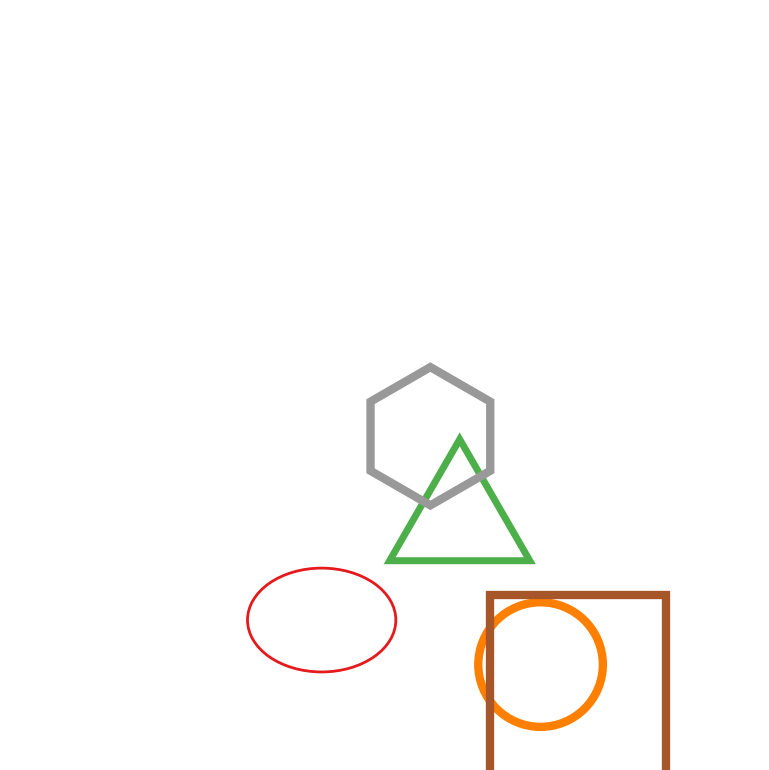[{"shape": "oval", "thickness": 1, "radius": 0.48, "center": [0.418, 0.195]}, {"shape": "triangle", "thickness": 2.5, "radius": 0.53, "center": [0.597, 0.324]}, {"shape": "circle", "thickness": 3, "radius": 0.4, "center": [0.702, 0.137]}, {"shape": "square", "thickness": 3, "radius": 0.57, "center": [0.751, 0.113]}, {"shape": "hexagon", "thickness": 3, "radius": 0.45, "center": [0.559, 0.433]}]